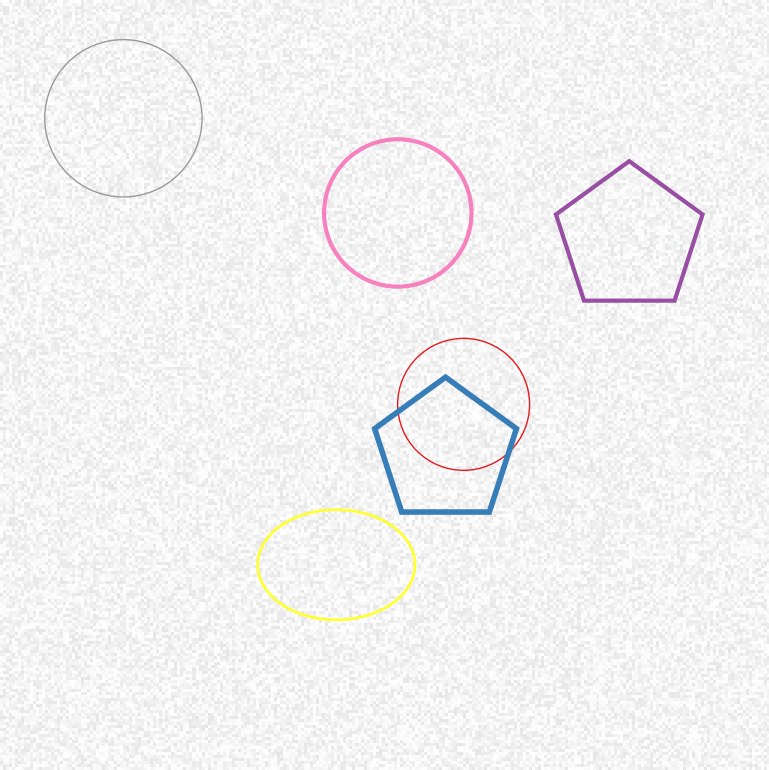[{"shape": "circle", "thickness": 0.5, "radius": 0.43, "center": [0.602, 0.475]}, {"shape": "pentagon", "thickness": 2, "radius": 0.48, "center": [0.579, 0.413]}, {"shape": "pentagon", "thickness": 1.5, "radius": 0.5, "center": [0.817, 0.691]}, {"shape": "oval", "thickness": 1, "radius": 0.51, "center": [0.437, 0.267]}, {"shape": "circle", "thickness": 1.5, "radius": 0.48, "center": [0.517, 0.723]}, {"shape": "circle", "thickness": 0.5, "radius": 0.51, "center": [0.16, 0.846]}]